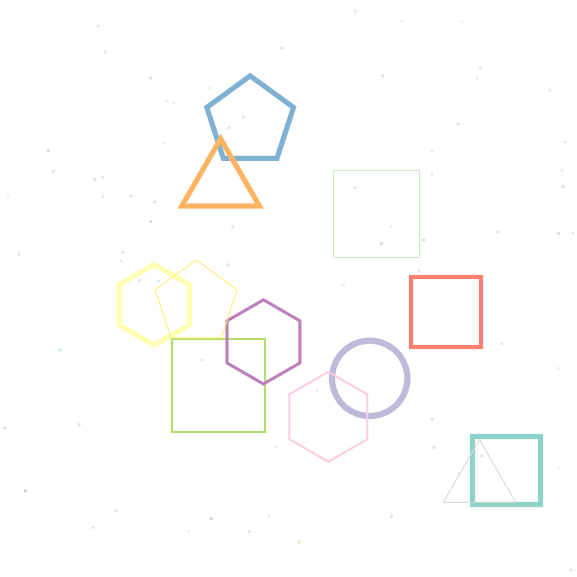[{"shape": "square", "thickness": 2.5, "radius": 0.29, "center": [0.877, 0.185]}, {"shape": "hexagon", "thickness": 2.5, "radius": 0.35, "center": [0.267, 0.471]}, {"shape": "circle", "thickness": 3, "radius": 0.33, "center": [0.64, 0.344]}, {"shape": "square", "thickness": 2, "radius": 0.3, "center": [0.772, 0.459]}, {"shape": "pentagon", "thickness": 2.5, "radius": 0.39, "center": [0.433, 0.789]}, {"shape": "triangle", "thickness": 2.5, "radius": 0.39, "center": [0.382, 0.681]}, {"shape": "square", "thickness": 1, "radius": 0.4, "center": [0.378, 0.331]}, {"shape": "hexagon", "thickness": 1, "radius": 0.39, "center": [0.569, 0.277]}, {"shape": "triangle", "thickness": 0.5, "radius": 0.36, "center": [0.83, 0.165]}, {"shape": "hexagon", "thickness": 1.5, "radius": 0.36, "center": [0.456, 0.407]}, {"shape": "square", "thickness": 0.5, "radius": 0.37, "center": [0.651, 0.629]}, {"shape": "pentagon", "thickness": 0.5, "radius": 0.37, "center": [0.34, 0.474]}]